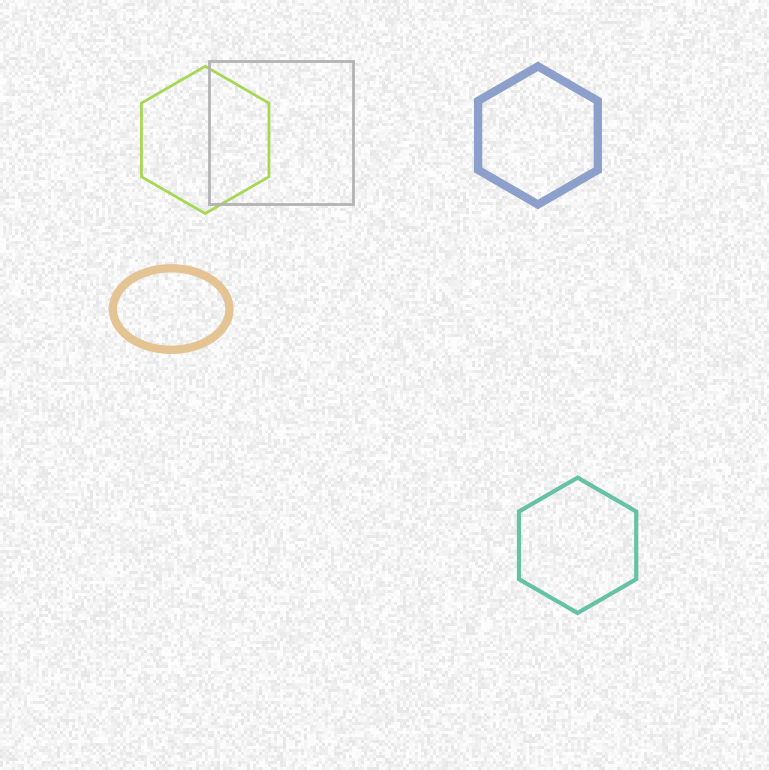[{"shape": "hexagon", "thickness": 1.5, "radius": 0.44, "center": [0.75, 0.292]}, {"shape": "hexagon", "thickness": 3, "radius": 0.45, "center": [0.699, 0.824]}, {"shape": "hexagon", "thickness": 1, "radius": 0.48, "center": [0.266, 0.818]}, {"shape": "oval", "thickness": 3, "radius": 0.38, "center": [0.222, 0.599]}, {"shape": "square", "thickness": 1, "radius": 0.47, "center": [0.365, 0.828]}]